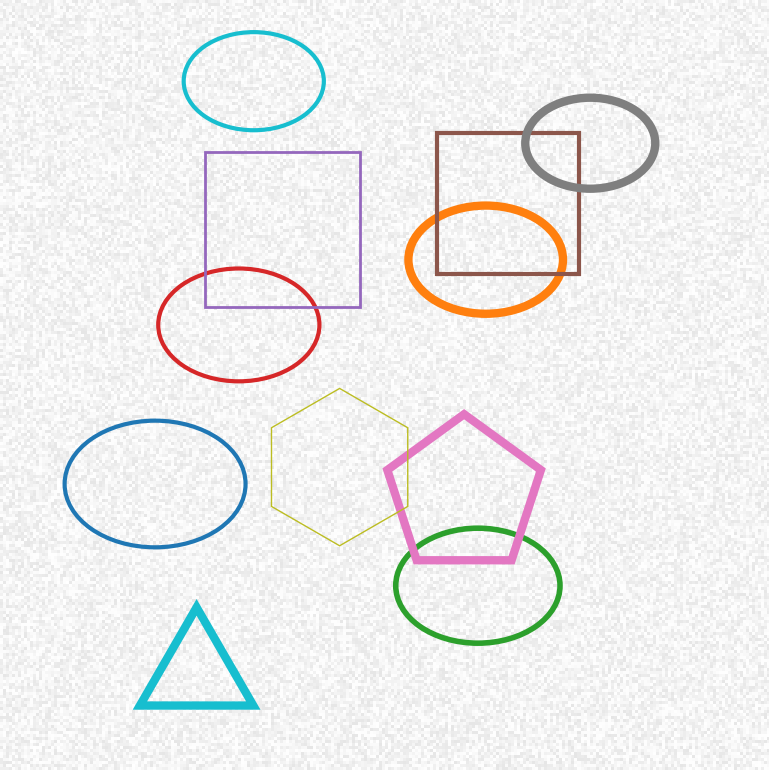[{"shape": "oval", "thickness": 1.5, "radius": 0.59, "center": [0.201, 0.371]}, {"shape": "oval", "thickness": 3, "radius": 0.5, "center": [0.631, 0.663]}, {"shape": "oval", "thickness": 2, "radius": 0.53, "center": [0.621, 0.239]}, {"shape": "oval", "thickness": 1.5, "radius": 0.52, "center": [0.31, 0.578]}, {"shape": "square", "thickness": 1, "radius": 0.5, "center": [0.367, 0.702]}, {"shape": "square", "thickness": 1.5, "radius": 0.46, "center": [0.66, 0.736]}, {"shape": "pentagon", "thickness": 3, "radius": 0.52, "center": [0.603, 0.357]}, {"shape": "oval", "thickness": 3, "radius": 0.42, "center": [0.767, 0.814]}, {"shape": "hexagon", "thickness": 0.5, "radius": 0.51, "center": [0.441, 0.393]}, {"shape": "oval", "thickness": 1.5, "radius": 0.46, "center": [0.33, 0.895]}, {"shape": "triangle", "thickness": 3, "radius": 0.43, "center": [0.255, 0.126]}]